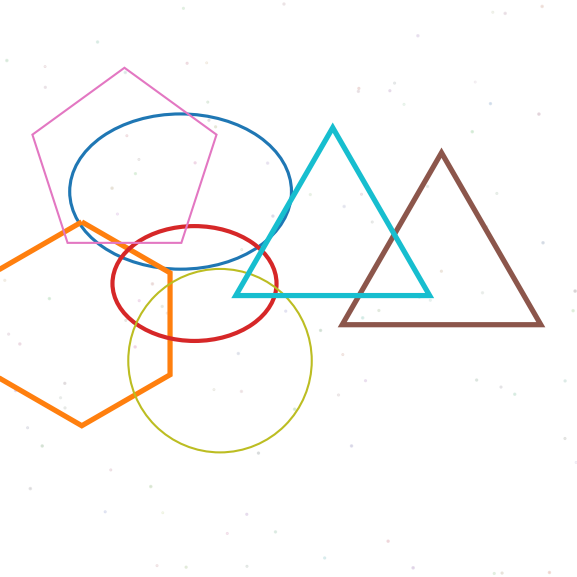[{"shape": "oval", "thickness": 1.5, "radius": 0.96, "center": [0.313, 0.667]}, {"shape": "hexagon", "thickness": 2.5, "radius": 0.88, "center": [0.142, 0.438]}, {"shape": "oval", "thickness": 2, "radius": 0.71, "center": [0.337, 0.508]}, {"shape": "triangle", "thickness": 2.5, "radius": 0.99, "center": [0.765, 0.536]}, {"shape": "pentagon", "thickness": 1, "radius": 0.84, "center": [0.216, 0.714]}, {"shape": "circle", "thickness": 1, "radius": 0.79, "center": [0.381, 0.375]}, {"shape": "triangle", "thickness": 2.5, "radius": 0.97, "center": [0.576, 0.584]}]